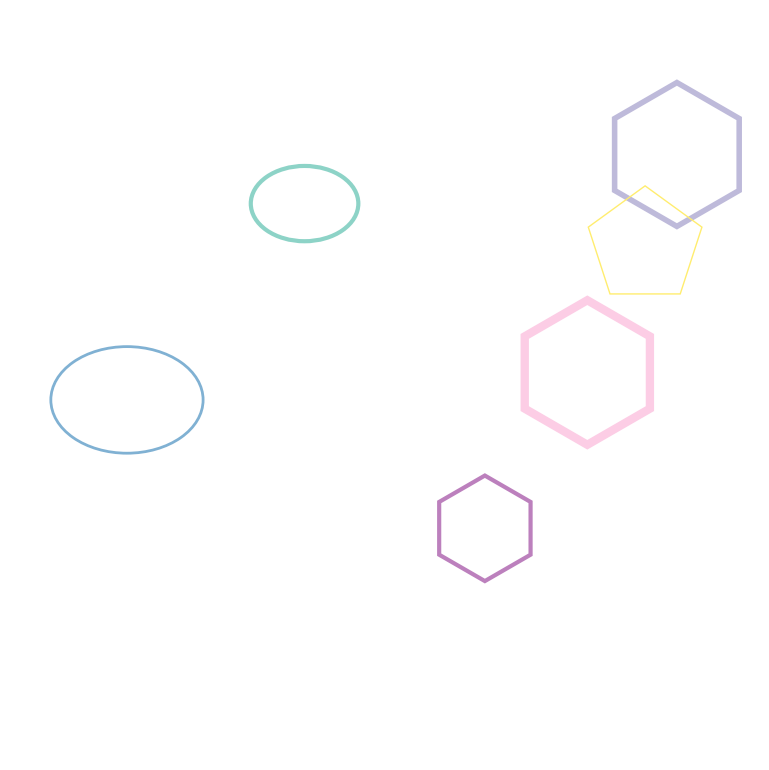[{"shape": "oval", "thickness": 1.5, "radius": 0.35, "center": [0.396, 0.736]}, {"shape": "hexagon", "thickness": 2, "radius": 0.47, "center": [0.879, 0.799]}, {"shape": "oval", "thickness": 1, "radius": 0.49, "center": [0.165, 0.481]}, {"shape": "hexagon", "thickness": 3, "radius": 0.47, "center": [0.763, 0.516]}, {"shape": "hexagon", "thickness": 1.5, "radius": 0.34, "center": [0.63, 0.314]}, {"shape": "pentagon", "thickness": 0.5, "radius": 0.39, "center": [0.838, 0.681]}]